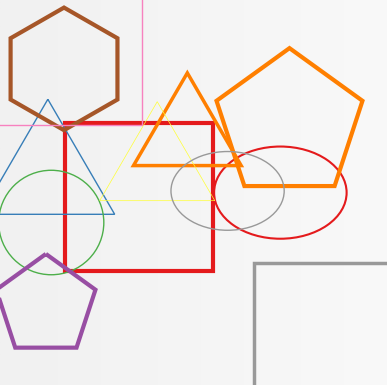[{"shape": "oval", "thickness": 1.5, "radius": 0.86, "center": [0.723, 0.5]}, {"shape": "square", "thickness": 3, "radius": 0.96, "center": [0.358, 0.488]}, {"shape": "triangle", "thickness": 1, "radius": 1.0, "center": [0.123, 0.543]}, {"shape": "circle", "thickness": 1, "radius": 0.68, "center": [0.132, 0.422]}, {"shape": "pentagon", "thickness": 3, "radius": 0.67, "center": [0.118, 0.206]}, {"shape": "triangle", "thickness": 2.5, "radius": 0.8, "center": [0.483, 0.65]}, {"shape": "pentagon", "thickness": 3, "radius": 0.99, "center": [0.747, 0.677]}, {"shape": "triangle", "thickness": 0.5, "radius": 0.86, "center": [0.406, 0.564]}, {"shape": "hexagon", "thickness": 3, "radius": 0.8, "center": [0.165, 0.821]}, {"shape": "square", "thickness": 1, "radius": 0.97, "center": [0.172, 0.87]}, {"shape": "oval", "thickness": 1, "radius": 0.73, "center": [0.587, 0.504]}, {"shape": "square", "thickness": 2.5, "radius": 0.91, "center": [0.838, 0.135]}]